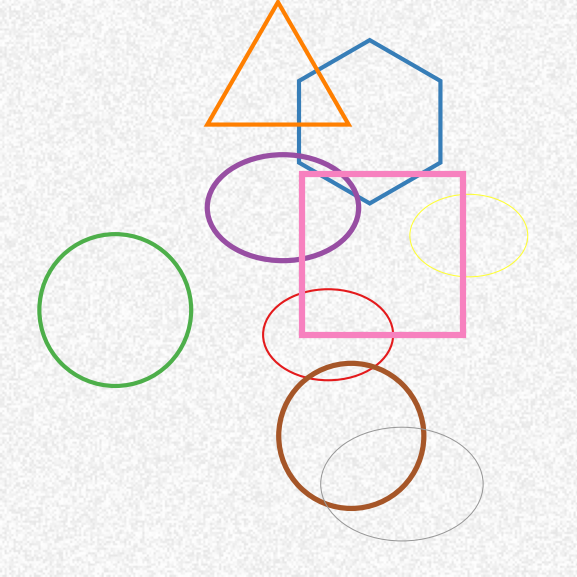[{"shape": "oval", "thickness": 1, "radius": 0.56, "center": [0.568, 0.419]}, {"shape": "hexagon", "thickness": 2, "radius": 0.71, "center": [0.64, 0.788]}, {"shape": "circle", "thickness": 2, "radius": 0.66, "center": [0.2, 0.462]}, {"shape": "oval", "thickness": 2.5, "radius": 0.66, "center": [0.49, 0.64]}, {"shape": "triangle", "thickness": 2, "radius": 0.71, "center": [0.481, 0.854]}, {"shape": "oval", "thickness": 0.5, "radius": 0.51, "center": [0.812, 0.591]}, {"shape": "circle", "thickness": 2.5, "radius": 0.63, "center": [0.608, 0.244]}, {"shape": "square", "thickness": 3, "radius": 0.7, "center": [0.662, 0.559]}, {"shape": "oval", "thickness": 0.5, "radius": 0.7, "center": [0.696, 0.161]}]